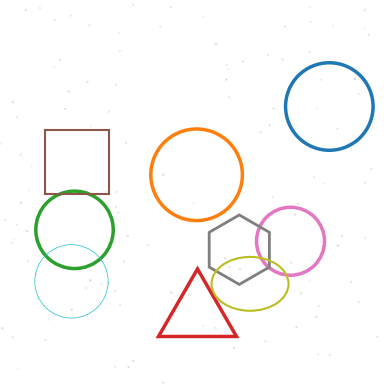[{"shape": "circle", "thickness": 2.5, "radius": 0.57, "center": [0.855, 0.723]}, {"shape": "circle", "thickness": 2.5, "radius": 0.59, "center": [0.511, 0.546]}, {"shape": "circle", "thickness": 2.5, "radius": 0.5, "center": [0.194, 0.403]}, {"shape": "triangle", "thickness": 2.5, "radius": 0.58, "center": [0.513, 0.184]}, {"shape": "square", "thickness": 1.5, "radius": 0.42, "center": [0.201, 0.579]}, {"shape": "circle", "thickness": 2.5, "radius": 0.44, "center": [0.755, 0.373]}, {"shape": "hexagon", "thickness": 2, "radius": 0.45, "center": [0.622, 0.351]}, {"shape": "oval", "thickness": 1.5, "radius": 0.5, "center": [0.65, 0.263]}, {"shape": "circle", "thickness": 0.5, "radius": 0.48, "center": [0.186, 0.269]}]